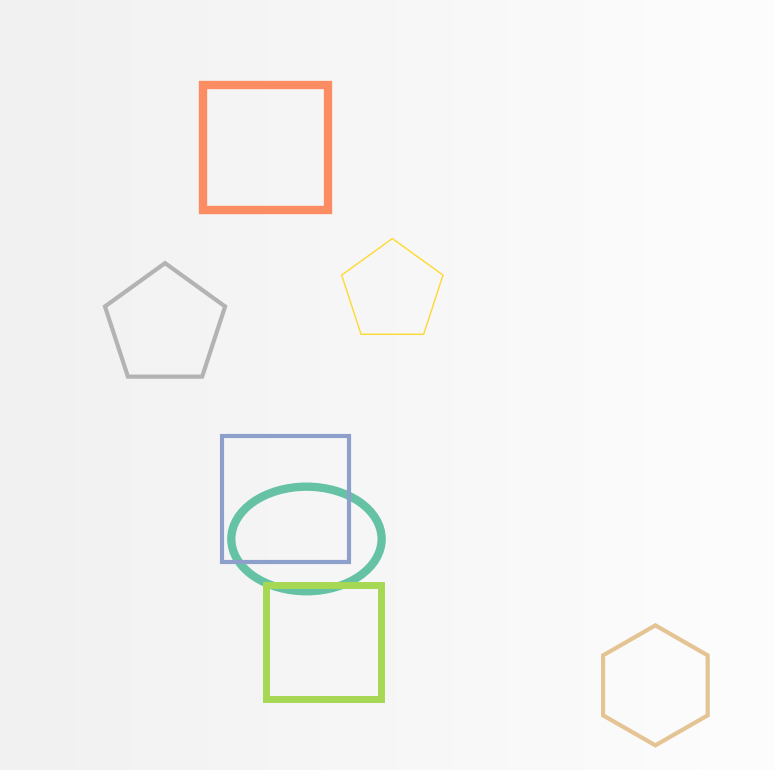[{"shape": "oval", "thickness": 3, "radius": 0.48, "center": [0.395, 0.3]}, {"shape": "square", "thickness": 3, "radius": 0.4, "center": [0.342, 0.809]}, {"shape": "square", "thickness": 1.5, "radius": 0.41, "center": [0.369, 0.352]}, {"shape": "square", "thickness": 2.5, "radius": 0.37, "center": [0.418, 0.166]}, {"shape": "pentagon", "thickness": 0.5, "radius": 0.34, "center": [0.506, 0.621]}, {"shape": "hexagon", "thickness": 1.5, "radius": 0.39, "center": [0.846, 0.11]}, {"shape": "pentagon", "thickness": 1.5, "radius": 0.41, "center": [0.213, 0.577]}]